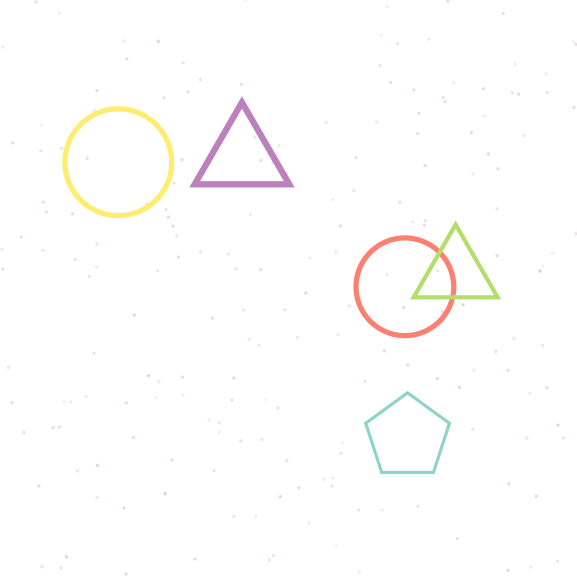[{"shape": "pentagon", "thickness": 1.5, "radius": 0.38, "center": [0.706, 0.243]}, {"shape": "circle", "thickness": 2.5, "radius": 0.42, "center": [0.701, 0.503]}, {"shape": "triangle", "thickness": 2, "radius": 0.42, "center": [0.789, 0.526]}, {"shape": "triangle", "thickness": 3, "radius": 0.47, "center": [0.419, 0.727]}, {"shape": "circle", "thickness": 2.5, "radius": 0.46, "center": [0.205, 0.718]}]